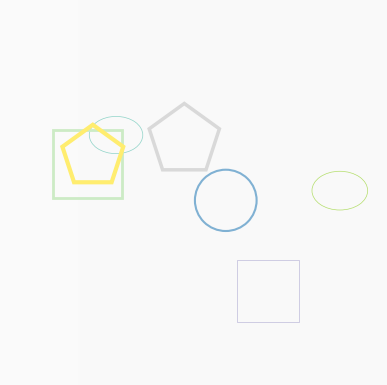[{"shape": "oval", "thickness": 0.5, "radius": 0.35, "center": [0.299, 0.649]}, {"shape": "square", "thickness": 0.5, "radius": 0.4, "center": [0.691, 0.244]}, {"shape": "circle", "thickness": 1.5, "radius": 0.4, "center": [0.583, 0.48]}, {"shape": "oval", "thickness": 0.5, "radius": 0.36, "center": [0.877, 0.505]}, {"shape": "pentagon", "thickness": 2.5, "radius": 0.48, "center": [0.476, 0.636]}, {"shape": "square", "thickness": 2, "radius": 0.44, "center": [0.226, 0.575]}, {"shape": "pentagon", "thickness": 3, "radius": 0.41, "center": [0.24, 0.593]}]